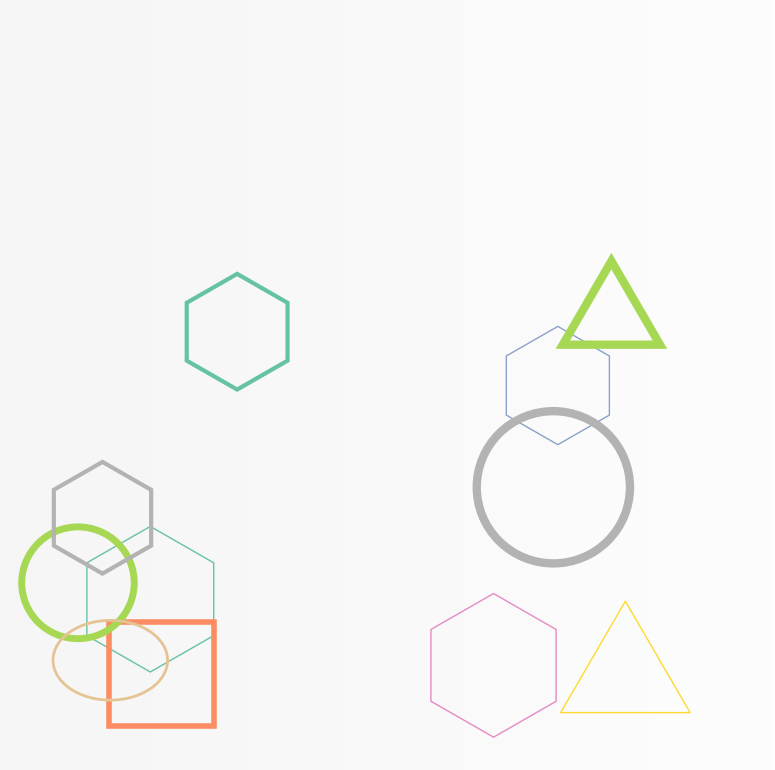[{"shape": "hexagon", "thickness": 0.5, "radius": 0.47, "center": [0.194, 0.222]}, {"shape": "hexagon", "thickness": 1.5, "radius": 0.38, "center": [0.306, 0.569]}, {"shape": "square", "thickness": 2, "radius": 0.34, "center": [0.209, 0.124]}, {"shape": "hexagon", "thickness": 0.5, "radius": 0.38, "center": [0.72, 0.499]}, {"shape": "hexagon", "thickness": 0.5, "radius": 0.47, "center": [0.637, 0.136]}, {"shape": "circle", "thickness": 2.5, "radius": 0.36, "center": [0.101, 0.243]}, {"shape": "triangle", "thickness": 3, "radius": 0.36, "center": [0.789, 0.589]}, {"shape": "triangle", "thickness": 0.5, "radius": 0.48, "center": [0.807, 0.123]}, {"shape": "oval", "thickness": 1, "radius": 0.37, "center": [0.142, 0.143]}, {"shape": "circle", "thickness": 3, "radius": 0.49, "center": [0.714, 0.367]}, {"shape": "hexagon", "thickness": 1.5, "radius": 0.36, "center": [0.132, 0.328]}]